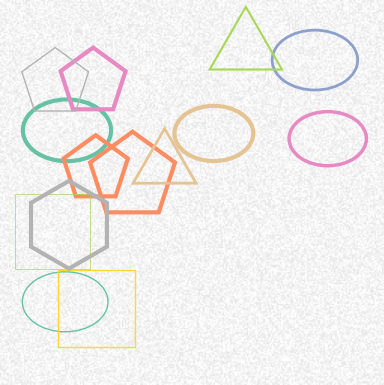[{"shape": "oval", "thickness": 3, "radius": 0.57, "center": [0.174, 0.661]}, {"shape": "oval", "thickness": 1, "radius": 0.56, "center": [0.169, 0.216]}, {"shape": "pentagon", "thickness": 3, "radius": 0.44, "center": [0.249, 0.561]}, {"shape": "pentagon", "thickness": 3, "radius": 0.58, "center": [0.344, 0.542]}, {"shape": "oval", "thickness": 2, "radius": 0.56, "center": [0.818, 0.844]}, {"shape": "pentagon", "thickness": 3, "radius": 0.44, "center": [0.242, 0.788]}, {"shape": "oval", "thickness": 2.5, "radius": 0.5, "center": [0.851, 0.64]}, {"shape": "square", "thickness": 0.5, "radius": 0.49, "center": [0.137, 0.398]}, {"shape": "triangle", "thickness": 1.5, "radius": 0.54, "center": [0.638, 0.874]}, {"shape": "square", "thickness": 1, "radius": 0.5, "center": [0.25, 0.198]}, {"shape": "triangle", "thickness": 2, "radius": 0.47, "center": [0.428, 0.571]}, {"shape": "oval", "thickness": 3, "radius": 0.51, "center": [0.555, 0.653]}, {"shape": "hexagon", "thickness": 3, "radius": 0.57, "center": [0.179, 0.416]}, {"shape": "pentagon", "thickness": 1, "radius": 0.46, "center": [0.143, 0.785]}]